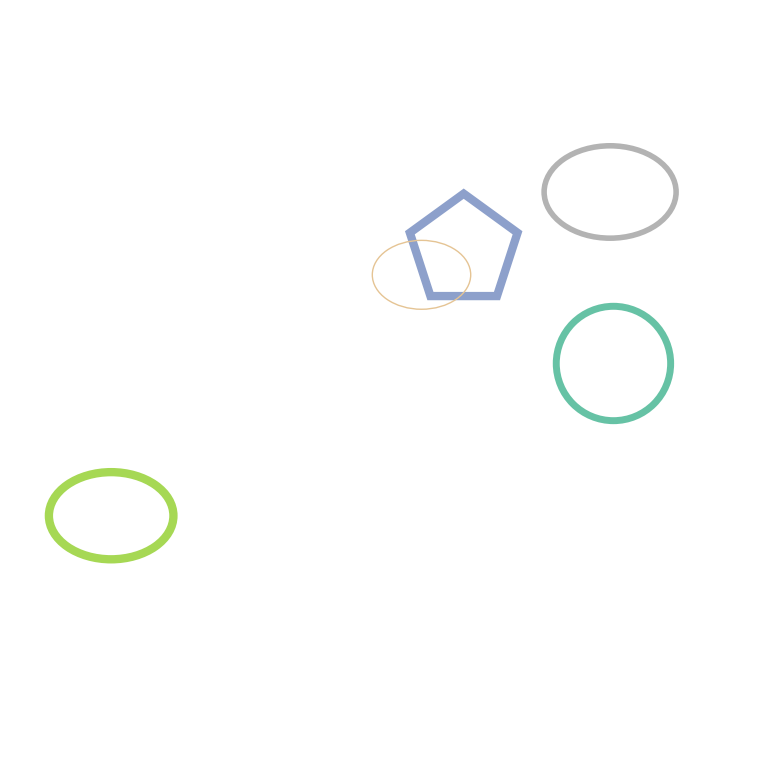[{"shape": "circle", "thickness": 2.5, "radius": 0.37, "center": [0.797, 0.528]}, {"shape": "pentagon", "thickness": 3, "radius": 0.37, "center": [0.602, 0.675]}, {"shape": "oval", "thickness": 3, "radius": 0.4, "center": [0.144, 0.33]}, {"shape": "oval", "thickness": 0.5, "radius": 0.32, "center": [0.547, 0.643]}, {"shape": "oval", "thickness": 2, "radius": 0.43, "center": [0.792, 0.751]}]